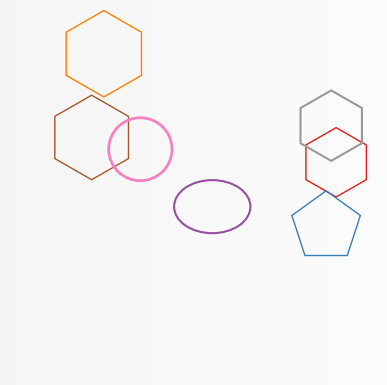[{"shape": "hexagon", "thickness": 1, "radius": 0.45, "center": [0.867, 0.578]}, {"shape": "pentagon", "thickness": 1, "radius": 0.46, "center": [0.842, 0.412]}, {"shape": "oval", "thickness": 1.5, "radius": 0.49, "center": [0.548, 0.463]}, {"shape": "hexagon", "thickness": 1, "radius": 0.56, "center": [0.268, 0.86]}, {"shape": "hexagon", "thickness": 1, "radius": 0.55, "center": [0.237, 0.643]}, {"shape": "circle", "thickness": 2, "radius": 0.41, "center": [0.362, 0.612]}, {"shape": "hexagon", "thickness": 1.5, "radius": 0.46, "center": [0.855, 0.674]}]